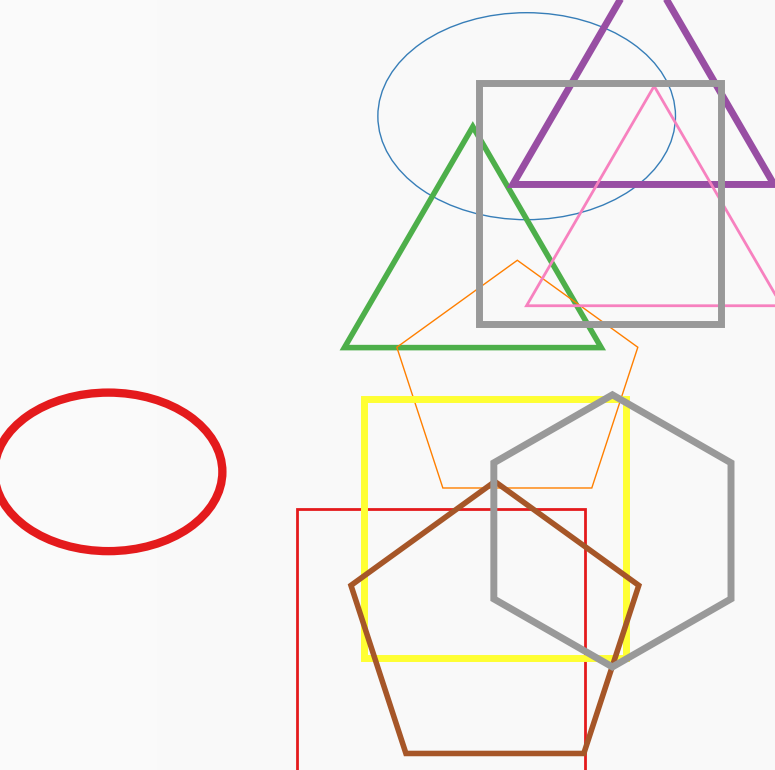[{"shape": "square", "thickness": 1, "radius": 0.93, "center": [0.569, 0.152]}, {"shape": "oval", "thickness": 3, "radius": 0.74, "center": [0.14, 0.387]}, {"shape": "oval", "thickness": 0.5, "radius": 0.96, "center": [0.68, 0.849]}, {"shape": "triangle", "thickness": 2, "radius": 0.96, "center": [0.61, 0.644]}, {"shape": "triangle", "thickness": 2.5, "radius": 0.97, "center": [0.83, 0.858]}, {"shape": "pentagon", "thickness": 0.5, "radius": 0.82, "center": [0.668, 0.499]}, {"shape": "square", "thickness": 2.5, "radius": 0.84, "center": [0.639, 0.314]}, {"shape": "pentagon", "thickness": 2, "radius": 0.98, "center": [0.639, 0.179]}, {"shape": "triangle", "thickness": 1, "radius": 0.95, "center": [0.844, 0.698]}, {"shape": "hexagon", "thickness": 2.5, "radius": 0.88, "center": [0.79, 0.311]}, {"shape": "square", "thickness": 2.5, "radius": 0.78, "center": [0.774, 0.735]}]